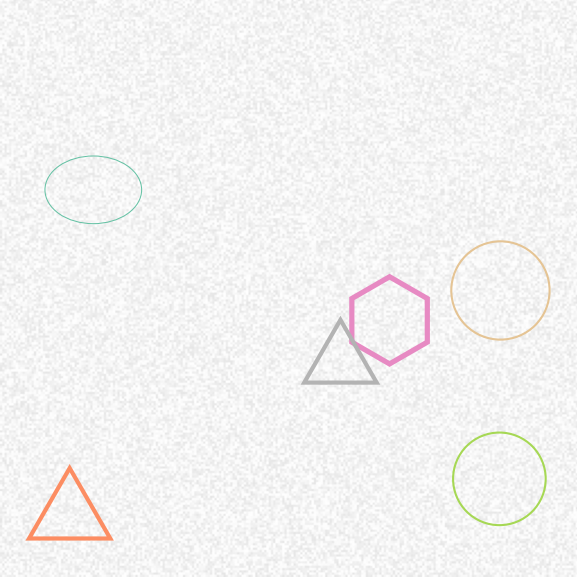[{"shape": "oval", "thickness": 0.5, "radius": 0.42, "center": [0.162, 0.67]}, {"shape": "triangle", "thickness": 2, "radius": 0.41, "center": [0.121, 0.107]}, {"shape": "hexagon", "thickness": 2.5, "radius": 0.38, "center": [0.675, 0.444]}, {"shape": "circle", "thickness": 1, "radius": 0.4, "center": [0.865, 0.17]}, {"shape": "circle", "thickness": 1, "radius": 0.43, "center": [0.867, 0.496]}, {"shape": "triangle", "thickness": 2, "radius": 0.36, "center": [0.59, 0.373]}]